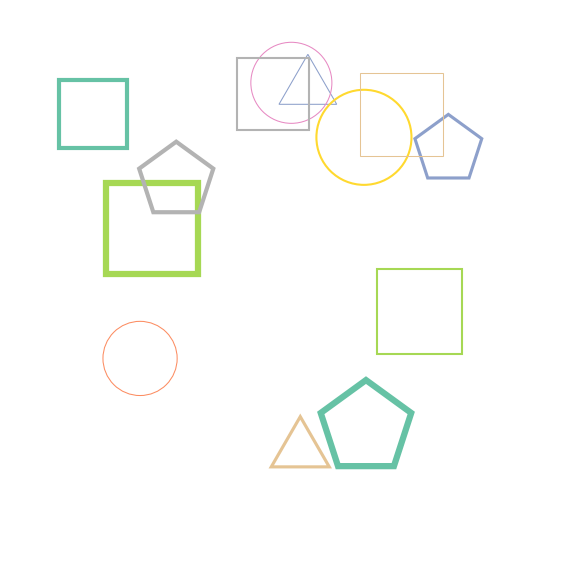[{"shape": "square", "thickness": 2, "radius": 0.29, "center": [0.161, 0.802]}, {"shape": "pentagon", "thickness": 3, "radius": 0.41, "center": [0.634, 0.259]}, {"shape": "circle", "thickness": 0.5, "radius": 0.32, "center": [0.243, 0.378]}, {"shape": "pentagon", "thickness": 1.5, "radius": 0.3, "center": [0.776, 0.74]}, {"shape": "triangle", "thickness": 0.5, "radius": 0.29, "center": [0.533, 0.847]}, {"shape": "circle", "thickness": 0.5, "radius": 0.35, "center": [0.505, 0.856]}, {"shape": "square", "thickness": 3, "radius": 0.4, "center": [0.263, 0.603]}, {"shape": "square", "thickness": 1, "radius": 0.37, "center": [0.726, 0.46]}, {"shape": "circle", "thickness": 1, "radius": 0.41, "center": [0.63, 0.761]}, {"shape": "square", "thickness": 0.5, "radius": 0.36, "center": [0.695, 0.8]}, {"shape": "triangle", "thickness": 1.5, "radius": 0.29, "center": [0.52, 0.22]}, {"shape": "pentagon", "thickness": 2, "radius": 0.34, "center": [0.305, 0.686]}, {"shape": "square", "thickness": 1, "radius": 0.31, "center": [0.473, 0.836]}]